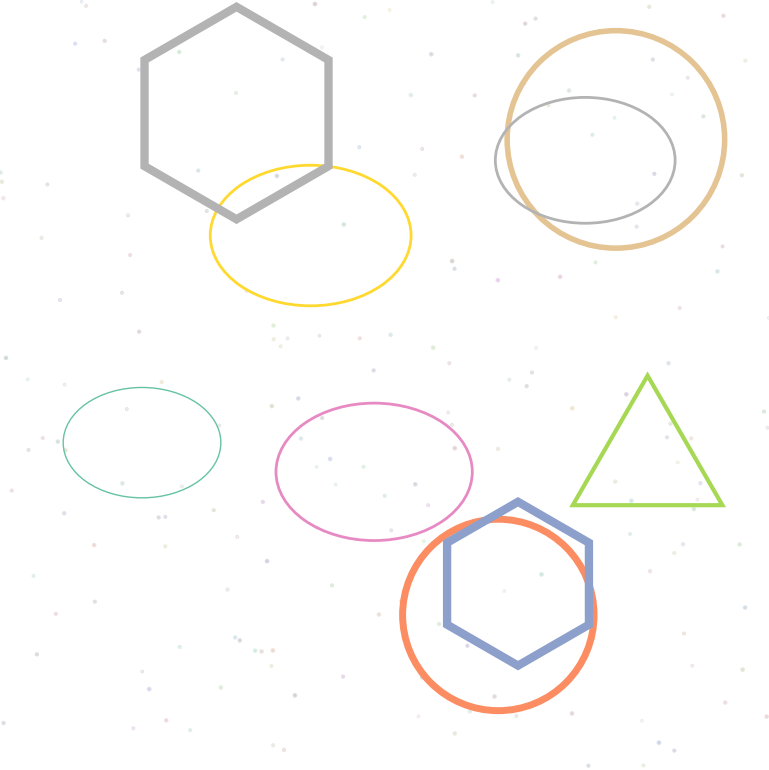[{"shape": "oval", "thickness": 0.5, "radius": 0.51, "center": [0.184, 0.425]}, {"shape": "circle", "thickness": 2.5, "radius": 0.62, "center": [0.647, 0.201]}, {"shape": "hexagon", "thickness": 3, "radius": 0.53, "center": [0.673, 0.242]}, {"shape": "oval", "thickness": 1, "radius": 0.64, "center": [0.486, 0.387]}, {"shape": "triangle", "thickness": 1.5, "radius": 0.56, "center": [0.841, 0.4]}, {"shape": "oval", "thickness": 1, "radius": 0.65, "center": [0.403, 0.694]}, {"shape": "circle", "thickness": 2, "radius": 0.71, "center": [0.8, 0.819]}, {"shape": "hexagon", "thickness": 3, "radius": 0.69, "center": [0.307, 0.853]}, {"shape": "oval", "thickness": 1, "radius": 0.58, "center": [0.76, 0.792]}]